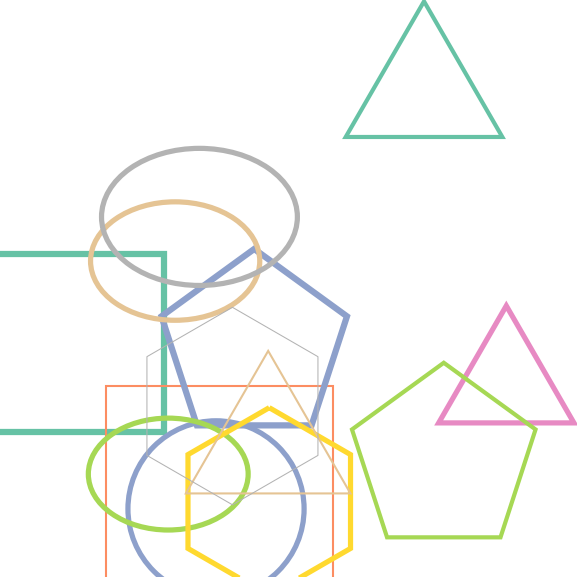[{"shape": "square", "thickness": 3, "radius": 0.77, "center": [0.13, 0.404]}, {"shape": "triangle", "thickness": 2, "radius": 0.78, "center": [0.734, 0.84]}, {"shape": "square", "thickness": 1, "radius": 0.98, "center": [0.38, 0.134]}, {"shape": "pentagon", "thickness": 3, "radius": 0.84, "center": [0.44, 0.399]}, {"shape": "circle", "thickness": 2.5, "radius": 0.76, "center": [0.374, 0.118]}, {"shape": "triangle", "thickness": 2.5, "radius": 0.68, "center": [0.877, 0.334]}, {"shape": "oval", "thickness": 2.5, "radius": 0.69, "center": [0.291, 0.178]}, {"shape": "pentagon", "thickness": 2, "radius": 0.84, "center": [0.768, 0.204]}, {"shape": "hexagon", "thickness": 2.5, "radius": 0.81, "center": [0.466, 0.131]}, {"shape": "triangle", "thickness": 1, "radius": 0.82, "center": [0.464, 0.227]}, {"shape": "oval", "thickness": 2.5, "radius": 0.73, "center": [0.303, 0.547]}, {"shape": "oval", "thickness": 2.5, "radius": 0.85, "center": [0.345, 0.624]}, {"shape": "hexagon", "thickness": 0.5, "radius": 0.85, "center": [0.403, 0.296]}]